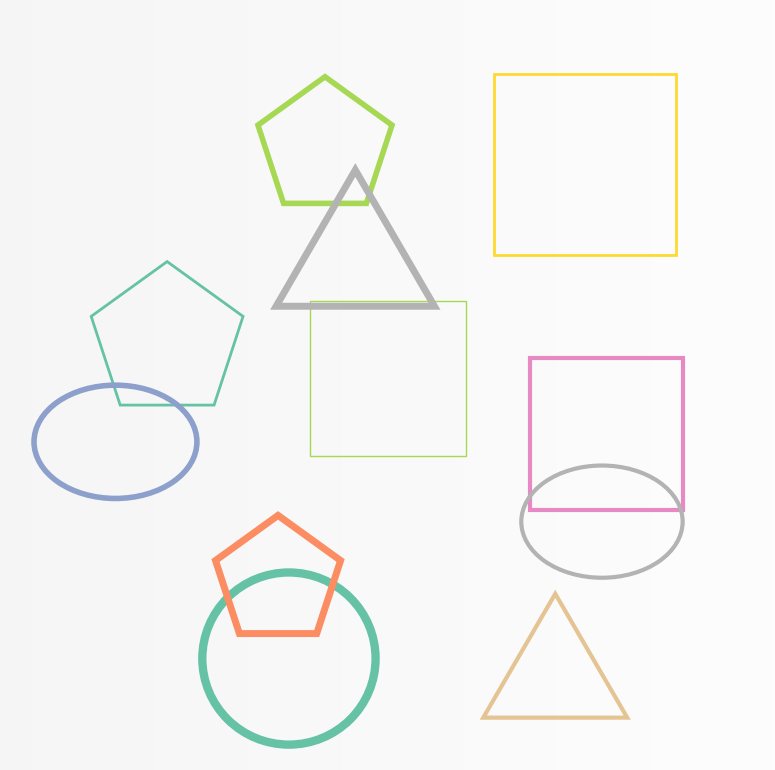[{"shape": "pentagon", "thickness": 1, "radius": 0.52, "center": [0.216, 0.557]}, {"shape": "circle", "thickness": 3, "radius": 0.56, "center": [0.373, 0.145]}, {"shape": "pentagon", "thickness": 2.5, "radius": 0.42, "center": [0.359, 0.246]}, {"shape": "oval", "thickness": 2, "radius": 0.53, "center": [0.149, 0.426]}, {"shape": "square", "thickness": 1.5, "radius": 0.49, "center": [0.782, 0.437]}, {"shape": "pentagon", "thickness": 2, "radius": 0.45, "center": [0.419, 0.809]}, {"shape": "square", "thickness": 0.5, "radius": 0.5, "center": [0.501, 0.508]}, {"shape": "square", "thickness": 1, "radius": 0.59, "center": [0.755, 0.787]}, {"shape": "triangle", "thickness": 1.5, "radius": 0.54, "center": [0.716, 0.122]}, {"shape": "triangle", "thickness": 2.5, "radius": 0.59, "center": [0.458, 0.661]}, {"shape": "oval", "thickness": 1.5, "radius": 0.52, "center": [0.777, 0.323]}]